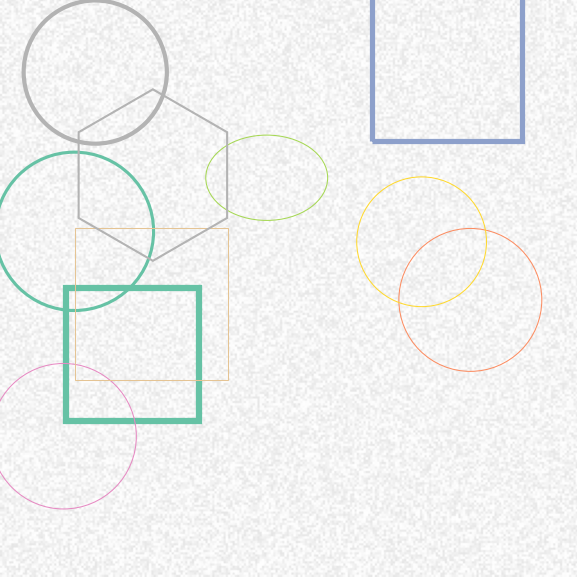[{"shape": "circle", "thickness": 1.5, "radius": 0.69, "center": [0.129, 0.599]}, {"shape": "square", "thickness": 3, "radius": 0.58, "center": [0.229, 0.386]}, {"shape": "circle", "thickness": 0.5, "radius": 0.62, "center": [0.814, 0.48]}, {"shape": "square", "thickness": 2.5, "radius": 0.65, "center": [0.774, 0.885]}, {"shape": "circle", "thickness": 0.5, "radius": 0.63, "center": [0.11, 0.244]}, {"shape": "oval", "thickness": 0.5, "radius": 0.53, "center": [0.462, 0.691]}, {"shape": "circle", "thickness": 0.5, "radius": 0.56, "center": [0.73, 0.58]}, {"shape": "square", "thickness": 0.5, "radius": 0.66, "center": [0.263, 0.473]}, {"shape": "circle", "thickness": 2, "radius": 0.62, "center": [0.165, 0.874]}, {"shape": "hexagon", "thickness": 1, "radius": 0.74, "center": [0.265, 0.696]}]